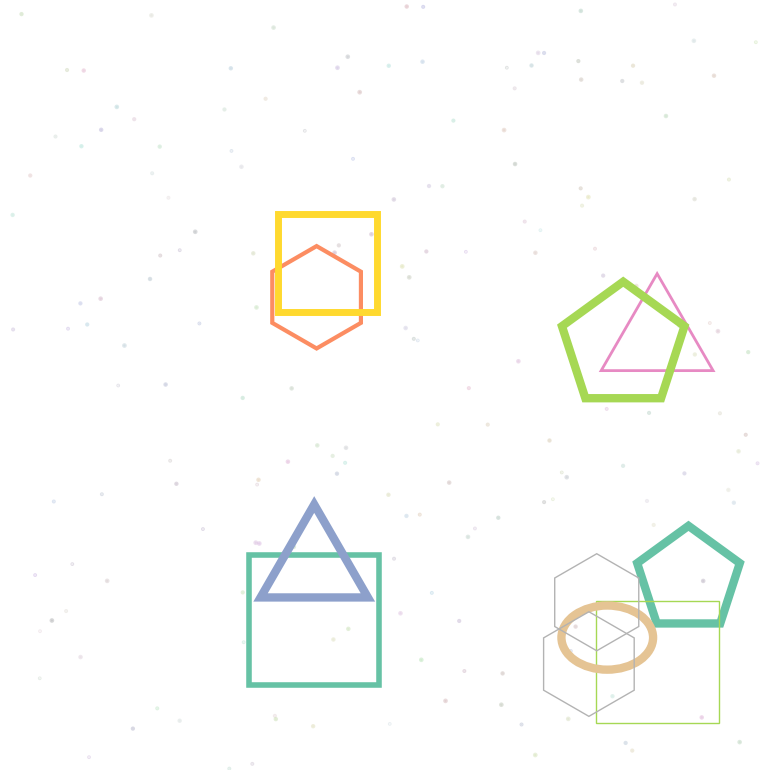[{"shape": "pentagon", "thickness": 3, "radius": 0.35, "center": [0.894, 0.247]}, {"shape": "square", "thickness": 2, "radius": 0.42, "center": [0.408, 0.195]}, {"shape": "hexagon", "thickness": 1.5, "radius": 0.33, "center": [0.411, 0.614]}, {"shape": "triangle", "thickness": 3, "radius": 0.4, "center": [0.408, 0.264]}, {"shape": "triangle", "thickness": 1, "radius": 0.42, "center": [0.853, 0.561]}, {"shape": "pentagon", "thickness": 3, "radius": 0.42, "center": [0.809, 0.551]}, {"shape": "square", "thickness": 0.5, "radius": 0.4, "center": [0.854, 0.14]}, {"shape": "square", "thickness": 2.5, "radius": 0.32, "center": [0.425, 0.659]}, {"shape": "oval", "thickness": 3, "radius": 0.3, "center": [0.789, 0.172]}, {"shape": "hexagon", "thickness": 0.5, "radius": 0.32, "center": [0.775, 0.218]}, {"shape": "hexagon", "thickness": 0.5, "radius": 0.34, "center": [0.765, 0.138]}]